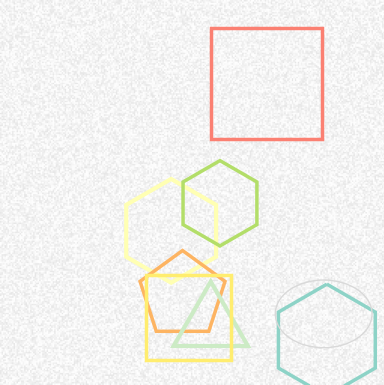[{"shape": "hexagon", "thickness": 2.5, "radius": 0.73, "center": [0.849, 0.117]}, {"shape": "hexagon", "thickness": 3, "radius": 0.67, "center": [0.445, 0.4]}, {"shape": "square", "thickness": 2.5, "radius": 0.72, "center": [0.692, 0.783]}, {"shape": "pentagon", "thickness": 2.5, "radius": 0.58, "center": [0.474, 0.233]}, {"shape": "hexagon", "thickness": 2.5, "radius": 0.55, "center": [0.571, 0.472]}, {"shape": "oval", "thickness": 1, "radius": 0.63, "center": [0.841, 0.185]}, {"shape": "triangle", "thickness": 3, "radius": 0.56, "center": [0.547, 0.157]}, {"shape": "square", "thickness": 2.5, "radius": 0.55, "center": [0.489, 0.174]}]